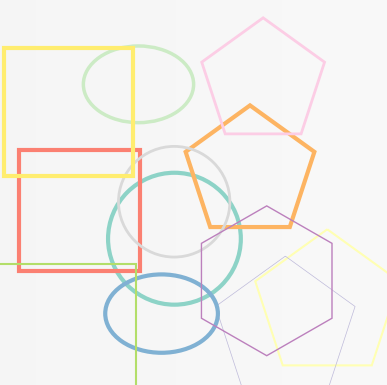[{"shape": "circle", "thickness": 3, "radius": 0.86, "center": [0.45, 0.38]}, {"shape": "pentagon", "thickness": 1.5, "radius": 0.98, "center": [0.845, 0.209]}, {"shape": "pentagon", "thickness": 0.5, "radius": 0.95, "center": [0.736, 0.145]}, {"shape": "square", "thickness": 3, "radius": 0.79, "center": [0.205, 0.454]}, {"shape": "oval", "thickness": 3, "radius": 0.73, "center": [0.417, 0.185]}, {"shape": "pentagon", "thickness": 3, "radius": 0.87, "center": [0.645, 0.552]}, {"shape": "square", "thickness": 1.5, "radius": 0.94, "center": [0.165, 0.126]}, {"shape": "pentagon", "thickness": 2, "radius": 0.83, "center": [0.679, 0.787]}, {"shape": "circle", "thickness": 2, "radius": 0.72, "center": [0.45, 0.476]}, {"shape": "hexagon", "thickness": 1, "radius": 0.97, "center": [0.688, 0.271]}, {"shape": "oval", "thickness": 2.5, "radius": 0.71, "center": [0.357, 0.781]}, {"shape": "square", "thickness": 3, "radius": 0.83, "center": [0.177, 0.709]}]